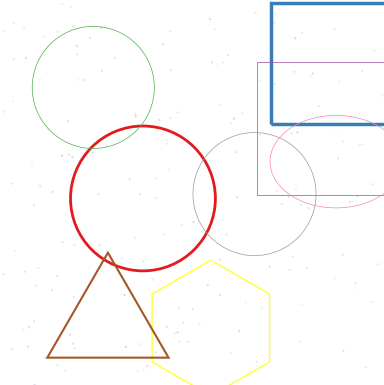[{"shape": "circle", "thickness": 2, "radius": 0.94, "center": [0.371, 0.485]}, {"shape": "square", "thickness": 2.5, "radius": 0.78, "center": [0.861, 0.836]}, {"shape": "circle", "thickness": 0.5, "radius": 0.79, "center": [0.242, 0.773]}, {"shape": "square", "thickness": 0.5, "radius": 0.86, "center": [0.84, 0.666]}, {"shape": "hexagon", "thickness": 1, "radius": 0.88, "center": [0.548, 0.148]}, {"shape": "triangle", "thickness": 1.5, "radius": 0.91, "center": [0.28, 0.162]}, {"shape": "oval", "thickness": 0.5, "radius": 0.86, "center": [0.873, 0.58]}, {"shape": "circle", "thickness": 0.5, "radius": 0.8, "center": [0.661, 0.496]}]